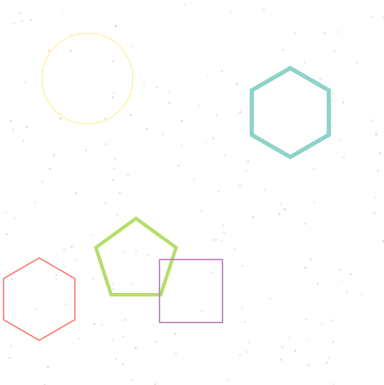[{"shape": "hexagon", "thickness": 3, "radius": 0.58, "center": [0.754, 0.708]}, {"shape": "hexagon", "thickness": 1, "radius": 0.53, "center": [0.102, 0.223]}, {"shape": "pentagon", "thickness": 2.5, "radius": 0.55, "center": [0.353, 0.323]}, {"shape": "square", "thickness": 1, "radius": 0.41, "center": [0.494, 0.247]}, {"shape": "circle", "thickness": 0.5, "radius": 0.59, "center": [0.227, 0.796]}]